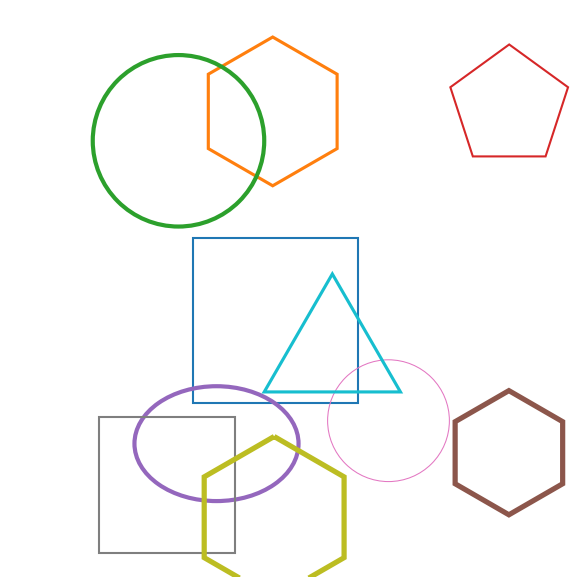[{"shape": "square", "thickness": 1, "radius": 0.71, "center": [0.477, 0.444]}, {"shape": "hexagon", "thickness": 1.5, "radius": 0.64, "center": [0.472, 0.806]}, {"shape": "circle", "thickness": 2, "radius": 0.74, "center": [0.309, 0.755]}, {"shape": "pentagon", "thickness": 1, "radius": 0.54, "center": [0.882, 0.815]}, {"shape": "oval", "thickness": 2, "radius": 0.71, "center": [0.375, 0.231]}, {"shape": "hexagon", "thickness": 2.5, "radius": 0.54, "center": [0.881, 0.215]}, {"shape": "circle", "thickness": 0.5, "radius": 0.53, "center": [0.673, 0.271]}, {"shape": "square", "thickness": 1, "radius": 0.59, "center": [0.29, 0.159]}, {"shape": "hexagon", "thickness": 2.5, "radius": 0.7, "center": [0.475, 0.103]}, {"shape": "triangle", "thickness": 1.5, "radius": 0.68, "center": [0.575, 0.389]}]